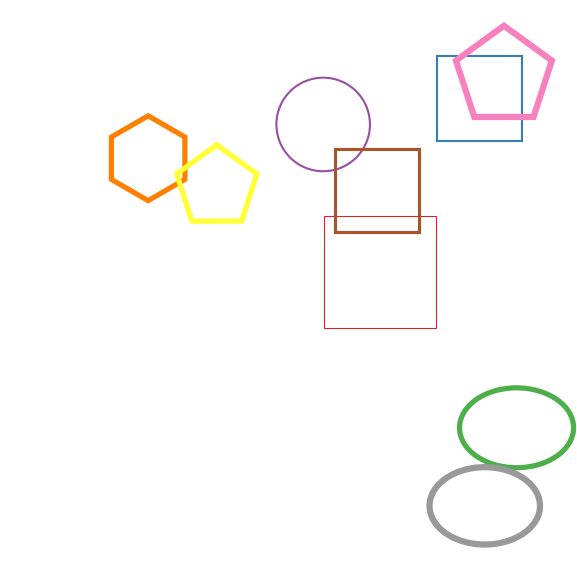[{"shape": "square", "thickness": 0.5, "radius": 0.49, "center": [0.658, 0.528]}, {"shape": "square", "thickness": 1, "radius": 0.37, "center": [0.83, 0.829]}, {"shape": "oval", "thickness": 2.5, "radius": 0.49, "center": [0.894, 0.258]}, {"shape": "circle", "thickness": 1, "radius": 0.41, "center": [0.56, 0.784]}, {"shape": "hexagon", "thickness": 2.5, "radius": 0.37, "center": [0.257, 0.725]}, {"shape": "pentagon", "thickness": 2.5, "radius": 0.37, "center": [0.375, 0.675]}, {"shape": "square", "thickness": 1.5, "radius": 0.36, "center": [0.653, 0.669]}, {"shape": "pentagon", "thickness": 3, "radius": 0.44, "center": [0.873, 0.867]}, {"shape": "oval", "thickness": 3, "radius": 0.48, "center": [0.839, 0.123]}]